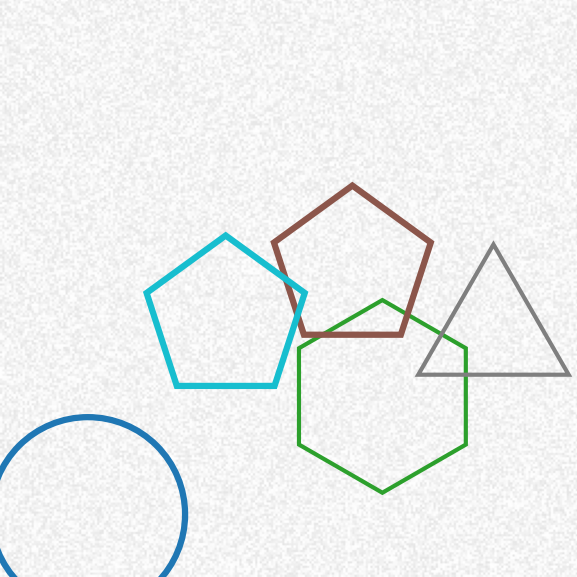[{"shape": "circle", "thickness": 3, "radius": 0.84, "center": [0.152, 0.108]}, {"shape": "hexagon", "thickness": 2, "radius": 0.83, "center": [0.662, 0.313]}, {"shape": "pentagon", "thickness": 3, "radius": 0.71, "center": [0.61, 0.535]}, {"shape": "triangle", "thickness": 2, "radius": 0.75, "center": [0.854, 0.425]}, {"shape": "pentagon", "thickness": 3, "radius": 0.72, "center": [0.391, 0.447]}]